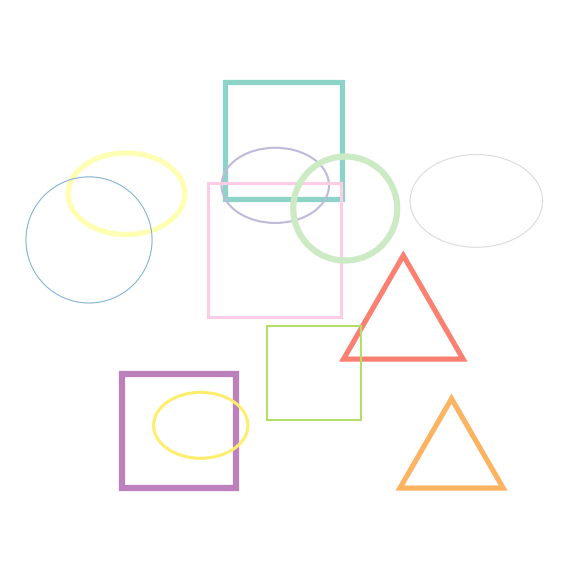[{"shape": "square", "thickness": 2.5, "radius": 0.51, "center": [0.49, 0.755]}, {"shape": "oval", "thickness": 2.5, "radius": 0.5, "center": [0.219, 0.664]}, {"shape": "oval", "thickness": 1, "radius": 0.47, "center": [0.477, 0.678]}, {"shape": "triangle", "thickness": 2.5, "radius": 0.6, "center": [0.698, 0.437]}, {"shape": "circle", "thickness": 0.5, "radius": 0.55, "center": [0.154, 0.584]}, {"shape": "triangle", "thickness": 2.5, "radius": 0.52, "center": [0.782, 0.206]}, {"shape": "square", "thickness": 1, "radius": 0.41, "center": [0.543, 0.353]}, {"shape": "square", "thickness": 1.5, "radius": 0.58, "center": [0.475, 0.566]}, {"shape": "oval", "thickness": 0.5, "radius": 0.57, "center": [0.825, 0.651]}, {"shape": "square", "thickness": 3, "radius": 0.49, "center": [0.31, 0.253]}, {"shape": "circle", "thickness": 3, "radius": 0.45, "center": [0.598, 0.638]}, {"shape": "oval", "thickness": 1.5, "radius": 0.41, "center": [0.348, 0.263]}]